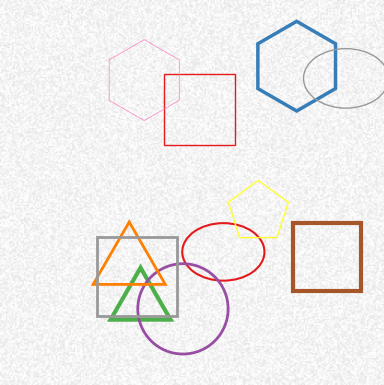[{"shape": "square", "thickness": 1, "radius": 0.46, "center": [0.518, 0.715]}, {"shape": "oval", "thickness": 1.5, "radius": 0.53, "center": [0.58, 0.346]}, {"shape": "hexagon", "thickness": 2.5, "radius": 0.58, "center": [0.771, 0.828]}, {"shape": "triangle", "thickness": 3, "radius": 0.45, "center": [0.365, 0.215]}, {"shape": "circle", "thickness": 2, "radius": 0.59, "center": [0.475, 0.198]}, {"shape": "triangle", "thickness": 2, "radius": 0.54, "center": [0.336, 0.315]}, {"shape": "pentagon", "thickness": 1, "radius": 0.41, "center": [0.671, 0.449]}, {"shape": "square", "thickness": 3, "radius": 0.44, "center": [0.849, 0.333]}, {"shape": "hexagon", "thickness": 0.5, "radius": 0.53, "center": [0.375, 0.792]}, {"shape": "oval", "thickness": 1, "radius": 0.55, "center": [0.899, 0.796]}, {"shape": "square", "thickness": 2, "radius": 0.52, "center": [0.356, 0.282]}]